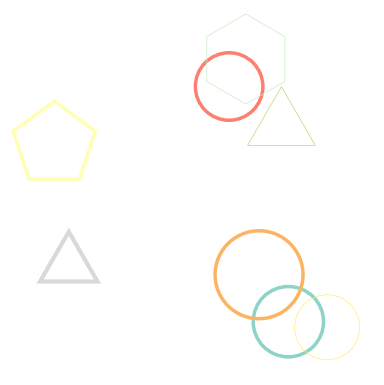[{"shape": "circle", "thickness": 2.5, "radius": 0.46, "center": [0.749, 0.164]}, {"shape": "pentagon", "thickness": 2.5, "radius": 0.56, "center": [0.141, 0.625]}, {"shape": "circle", "thickness": 2.5, "radius": 0.44, "center": [0.595, 0.775]}, {"shape": "circle", "thickness": 2.5, "radius": 0.57, "center": [0.673, 0.286]}, {"shape": "triangle", "thickness": 0.5, "radius": 0.51, "center": [0.731, 0.673]}, {"shape": "triangle", "thickness": 3, "radius": 0.43, "center": [0.179, 0.312]}, {"shape": "hexagon", "thickness": 0.5, "radius": 0.58, "center": [0.638, 0.847]}, {"shape": "circle", "thickness": 0.5, "radius": 0.42, "center": [0.85, 0.15]}]